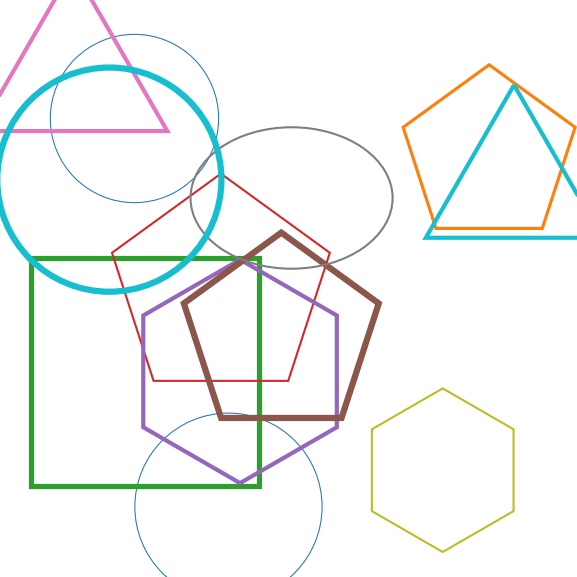[{"shape": "circle", "thickness": 0.5, "radius": 0.73, "center": [0.233, 0.794]}, {"shape": "circle", "thickness": 0.5, "radius": 0.81, "center": [0.396, 0.122]}, {"shape": "pentagon", "thickness": 1.5, "radius": 0.78, "center": [0.847, 0.73]}, {"shape": "square", "thickness": 2.5, "radius": 0.99, "center": [0.25, 0.355]}, {"shape": "pentagon", "thickness": 1, "radius": 0.99, "center": [0.383, 0.5]}, {"shape": "hexagon", "thickness": 2, "radius": 0.97, "center": [0.416, 0.356]}, {"shape": "pentagon", "thickness": 3, "radius": 0.89, "center": [0.487, 0.419]}, {"shape": "triangle", "thickness": 2, "radius": 0.94, "center": [0.126, 0.866]}, {"shape": "oval", "thickness": 1, "radius": 0.87, "center": [0.505, 0.656]}, {"shape": "hexagon", "thickness": 1, "radius": 0.71, "center": [0.767, 0.185]}, {"shape": "triangle", "thickness": 2, "radius": 0.88, "center": [0.89, 0.676]}, {"shape": "circle", "thickness": 3, "radius": 0.97, "center": [0.189, 0.688]}]